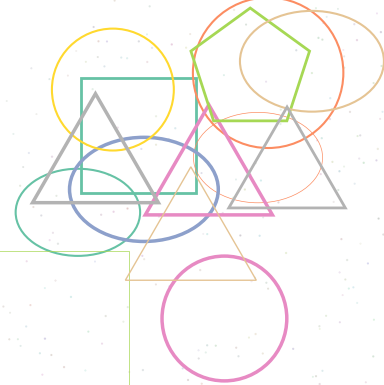[{"shape": "square", "thickness": 2, "radius": 0.75, "center": [0.359, 0.647]}, {"shape": "oval", "thickness": 1.5, "radius": 0.81, "center": [0.202, 0.449]}, {"shape": "circle", "thickness": 1.5, "radius": 0.98, "center": [0.696, 0.811]}, {"shape": "oval", "thickness": 0.5, "radius": 0.84, "center": [0.67, 0.591]}, {"shape": "oval", "thickness": 2.5, "radius": 0.97, "center": [0.374, 0.508]}, {"shape": "triangle", "thickness": 2.5, "radius": 0.95, "center": [0.542, 0.537]}, {"shape": "circle", "thickness": 2.5, "radius": 0.81, "center": [0.583, 0.173]}, {"shape": "square", "thickness": 0.5, "radius": 0.87, "center": [0.16, 0.172]}, {"shape": "pentagon", "thickness": 2, "radius": 0.81, "center": [0.65, 0.817]}, {"shape": "circle", "thickness": 1.5, "radius": 0.79, "center": [0.293, 0.767]}, {"shape": "triangle", "thickness": 1, "radius": 0.98, "center": [0.496, 0.37]}, {"shape": "oval", "thickness": 1.5, "radius": 0.93, "center": [0.81, 0.841]}, {"shape": "triangle", "thickness": 2, "radius": 0.87, "center": [0.746, 0.547]}, {"shape": "triangle", "thickness": 2.5, "radius": 0.94, "center": [0.248, 0.568]}]